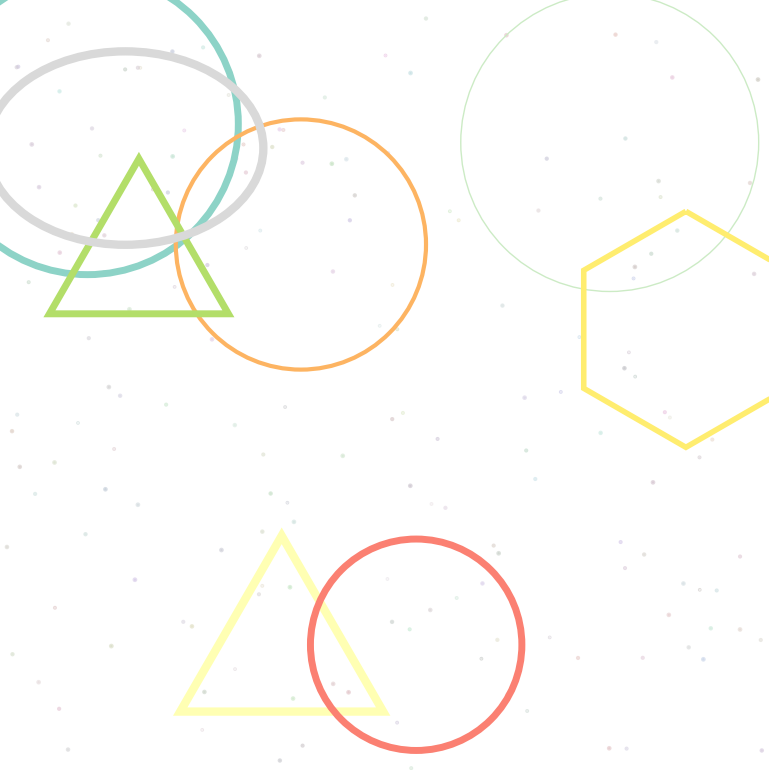[{"shape": "circle", "thickness": 2.5, "radius": 0.98, "center": [0.114, 0.839]}, {"shape": "triangle", "thickness": 3, "radius": 0.76, "center": [0.366, 0.152]}, {"shape": "circle", "thickness": 2.5, "radius": 0.69, "center": [0.54, 0.163]}, {"shape": "circle", "thickness": 1.5, "radius": 0.81, "center": [0.391, 0.682]}, {"shape": "triangle", "thickness": 2.5, "radius": 0.67, "center": [0.18, 0.66]}, {"shape": "oval", "thickness": 3, "radius": 0.9, "center": [0.163, 0.808]}, {"shape": "circle", "thickness": 0.5, "radius": 0.97, "center": [0.792, 0.815]}, {"shape": "hexagon", "thickness": 2, "radius": 0.77, "center": [0.891, 0.572]}]